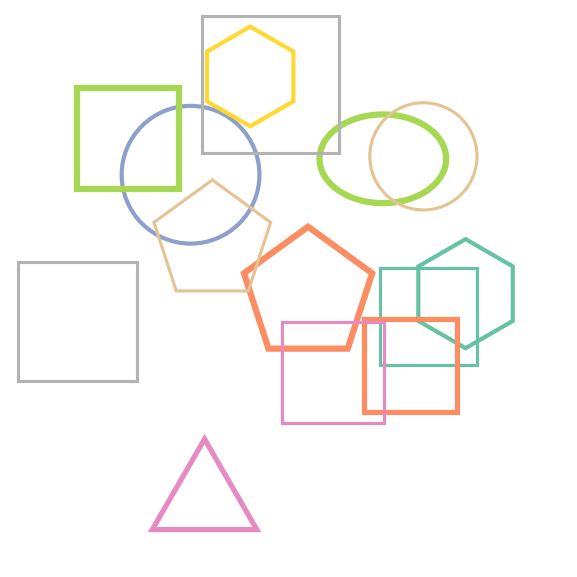[{"shape": "square", "thickness": 1.5, "radius": 0.42, "center": [0.742, 0.451]}, {"shape": "hexagon", "thickness": 2, "radius": 0.47, "center": [0.806, 0.491]}, {"shape": "pentagon", "thickness": 3, "radius": 0.58, "center": [0.533, 0.49]}, {"shape": "square", "thickness": 2.5, "radius": 0.4, "center": [0.71, 0.366]}, {"shape": "circle", "thickness": 2, "radius": 0.6, "center": [0.33, 0.697]}, {"shape": "square", "thickness": 1.5, "radius": 0.44, "center": [0.577, 0.354]}, {"shape": "triangle", "thickness": 2.5, "radius": 0.52, "center": [0.354, 0.134]}, {"shape": "oval", "thickness": 3, "radius": 0.55, "center": [0.663, 0.724]}, {"shape": "square", "thickness": 3, "radius": 0.44, "center": [0.221, 0.759]}, {"shape": "hexagon", "thickness": 2, "radius": 0.43, "center": [0.433, 0.867]}, {"shape": "circle", "thickness": 1.5, "radius": 0.46, "center": [0.733, 0.728]}, {"shape": "pentagon", "thickness": 1.5, "radius": 0.53, "center": [0.368, 0.581]}, {"shape": "square", "thickness": 1.5, "radius": 0.59, "center": [0.468, 0.853]}, {"shape": "square", "thickness": 1.5, "radius": 0.52, "center": [0.134, 0.442]}]